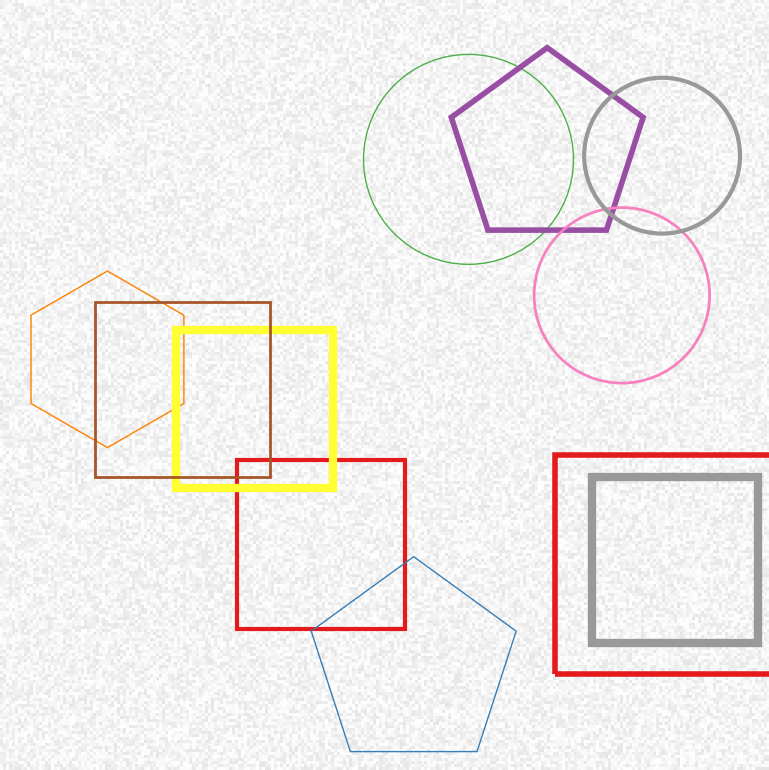[{"shape": "square", "thickness": 1.5, "radius": 0.55, "center": [0.417, 0.293]}, {"shape": "square", "thickness": 2, "radius": 0.71, "center": [0.863, 0.267]}, {"shape": "pentagon", "thickness": 0.5, "radius": 0.7, "center": [0.537, 0.137]}, {"shape": "circle", "thickness": 0.5, "radius": 0.68, "center": [0.608, 0.793]}, {"shape": "pentagon", "thickness": 2, "radius": 0.65, "center": [0.711, 0.807]}, {"shape": "hexagon", "thickness": 0.5, "radius": 0.57, "center": [0.14, 0.533]}, {"shape": "square", "thickness": 3, "radius": 0.51, "center": [0.33, 0.469]}, {"shape": "square", "thickness": 1, "radius": 0.57, "center": [0.237, 0.494]}, {"shape": "circle", "thickness": 1, "radius": 0.57, "center": [0.808, 0.616]}, {"shape": "circle", "thickness": 1.5, "radius": 0.51, "center": [0.86, 0.798]}, {"shape": "square", "thickness": 3, "radius": 0.54, "center": [0.877, 0.273]}]